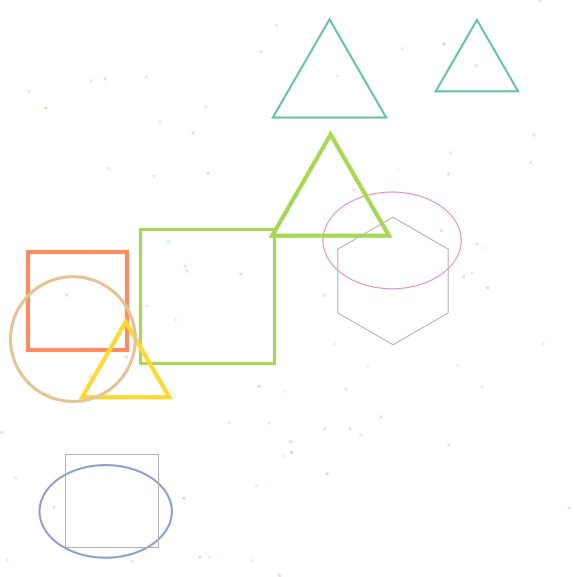[{"shape": "triangle", "thickness": 1, "radius": 0.41, "center": [0.826, 0.882]}, {"shape": "triangle", "thickness": 1, "radius": 0.57, "center": [0.571, 0.852]}, {"shape": "square", "thickness": 2, "radius": 0.43, "center": [0.134, 0.478]}, {"shape": "oval", "thickness": 1, "radius": 0.57, "center": [0.183, 0.114]}, {"shape": "oval", "thickness": 0.5, "radius": 0.6, "center": [0.679, 0.583]}, {"shape": "triangle", "thickness": 2, "radius": 0.58, "center": [0.572, 0.649]}, {"shape": "square", "thickness": 1.5, "radius": 0.58, "center": [0.358, 0.486]}, {"shape": "triangle", "thickness": 2, "radius": 0.44, "center": [0.218, 0.355]}, {"shape": "circle", "thickness": 1.5, "radius": 0.54, "center": [0.126, 0.412]}, {"shape": "hexagon", "thickness": 0.5, "radius": 0.55, "center": [0.681, 0.513]}, {"shape": "square", "thickness": 0.5, "radius": 0.4, "center": [0.194, 0.132]}]